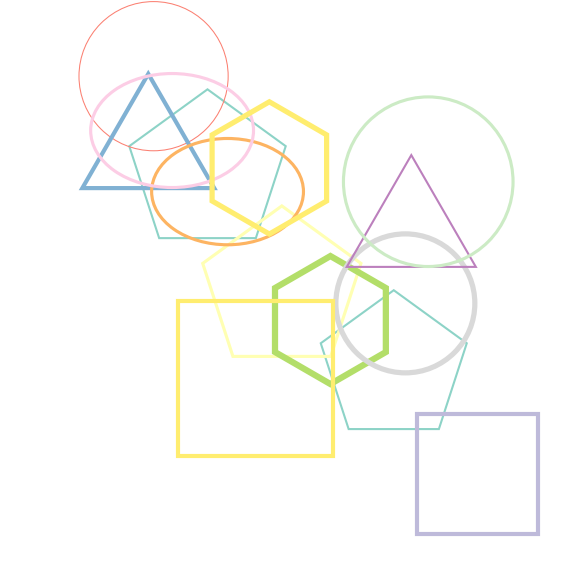[{"shape": "pentagon", "thickness": 1, "radius": 0.71, "center": [0.359, 0.702]}, {"shape": "pentagon", "thickness": 1, "radius": 0.66, "center": [0.682, 0.364]}, {"shape": "pentagon", "thickness": 1.5, "radius": 0.72, "center": [0.488, 0.499]}, {"shape": "square", "thickness": 2, "radius": 0.52, "center": [0.827, 0.179]}, {"shape": "circle", "thickness": 0.5, "radius": 0.65, "center": [0.266, 0.867]}, {"shape": "triangle", "thickness": 2, "radius": 0.66, "center": [0.257, 0.739]}, {"shape": "oval", "thickness": 1.5, "radius": 0.66, "center": [0.394, 0.667]}, {"shape": "hexagon", "thickness": 3, "radius": 0.55, "center": [0.572, 0.445]}, {"shape": "oval", "thickness": 1.5, "radius": 0.7, "center": [0.298, 0.773]}, {"shape": "circle", "thickness": 2.5, "radius": 0.6, "center": [0.702, 0.474]}, {"shape": "triangle", "thickness": 1, "radius": 0.65, "center": [0.712, 0.601]}, {"shape": "circle", "thickness": 1.5, "radius": 0.73, "center": [0.742, 0.684]}, {"shape": "hexagon", "thickness": 2.5, "radius": 0.57, "center": [0.466, 0.708]}, {"shape": "square", "thickness": 2, "radius": 0.67, "center": [0.443, 0.344]}]